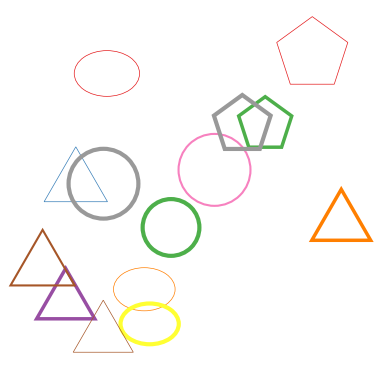[{"shape": "oval", "thickness": 0.5, "radius": 0.42, "center": [0.278, 0.809]}, {"shape": "pentagon", "thickness": 0.5, "radius": 0.49, "center": [0.811, 0.86]}, {"shape": "triangle", "thickness": 0.5, "radius": 0.48, "center": [0.197, 0.524]}, {"shape": "pentagon", "thickness": 2.5, "radius": 0.36, "center": [0.689, 0.676]}, {"shape": "circle", "thickness": 3, "radius": 0.37, "center": [0.444, 0.409]}, {"shape": "triangle", "thickness": 2.5, "radius": 0.44, "center": [0.171, 0.216]}, {"shape": "oval", "thickness": 0.5, "radius": 0.4, "center": [0.375, 0.249]}, {"shape": "triangle", "thickness": 2.5, "radius": 0.44, "center": [0.886, 0.42]}, {"shape": "oval", "thickness": 3, "radius": 0.38, "center": [0.389, 0.159]}, {"shape": "triangle", "thickness": 0.5, "radius": 0.45, "center": [0.268, 0.13]}, {"shape": "triangle", "thickness": 1.5, "radius": 0.48, "center": [0.111, 0.307]}, {"shape": "circle", "thickness": 1.5, "radius": 0.47, "center": [0.557, 0.559]}, {"shape": "circle", "thickness": 3, "radius": 0.45, "center": [0.269, 0.523]}, {"shape": "pentagon", "thickness": 3, "radius": 0.39, "center": [0.629, 0.676]}]